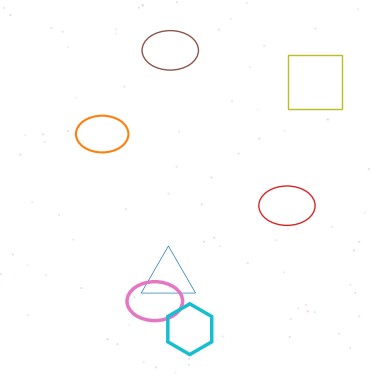[{"shape": "triangle", "thickness": 0.5, "radius": 0.41, "center": [0.437, 0.28]}, {"shape": "oval", "thickness": 1.5, "radius": 0.34, "center": [0.265, 0.652]}, {"shape": "oval", "thickness": 1, "radius": 0.37, "center": [0.745, 0.466]}, {"shape": "oval", "thickness": 1, "radius": 0.37, "center": [0.442, 0.869]}, {"shape": "oval", "thickness": 2.5, "radius": 0.36, "center": [0.402, 0.218]}, {"shape": "square", "thickness": 1, "radius": 0.35, "center": [0.818, 0.788]}, {"shape": "hexagon", "thickness": 2.5, "radius": 0.33, "center": [0.493, 0.145]}]